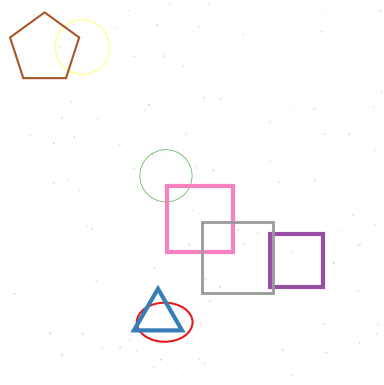[{"shape": "oval", "thickness": 1.5, "radius": 0.36, "center": [0.428, 0.163]}, {"shape": "triangle", "thickness": 3, "radius": 0.36, "center": [0.41, 0.178]}, {"shape": "circle", "thickness": 0.5, "radius": 0.34, "center": [0.431, 0.543]}, {"shape": "square", "thickness": 3, "radius": 0.34, "center": [0.77, 0.322]}, {"shape": "circle", "thickness": 0.5, "radius": 0.35, "center": [0.214, 0.878]}, {"shape": "pentagon", "thickness": 1.5, "radius": 0.47, "center": [0.116, 0.873]}, {"shape": "square", "thickness": 3, "radius": 0.43, "center": [0.519, 0.43]}, {"shape": "square", "thickness": 2, "radius": 0.46, "center": [0.616, 0.331]}]